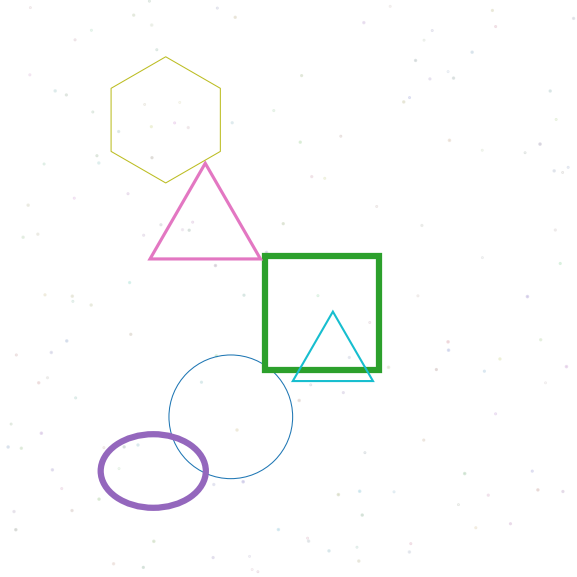[{"shape": "circle", "thickness": 0.5, "radius": 0.54, "center": [0.4, 0.277]}, {"shape": "square", "thickness": 3, "radius": 0.49, "center": [0.557, 0.457]}, {"shape": "oval", "thickness": 3, "radius": 0.46, "center": [0.265, 0.184]}, {"shape": "triangle", "thickness": 1.5, "radius": 0.55, "center": [0.355, 0.606]}, {"shape": "hexagon", "thickness": 0.5, "radius": 0.55, "center": [0.287, 0.792]}, {"shape": "triangle", "thickness": 1, "radius": 0.4, "center": [0.576, 0.379]}]